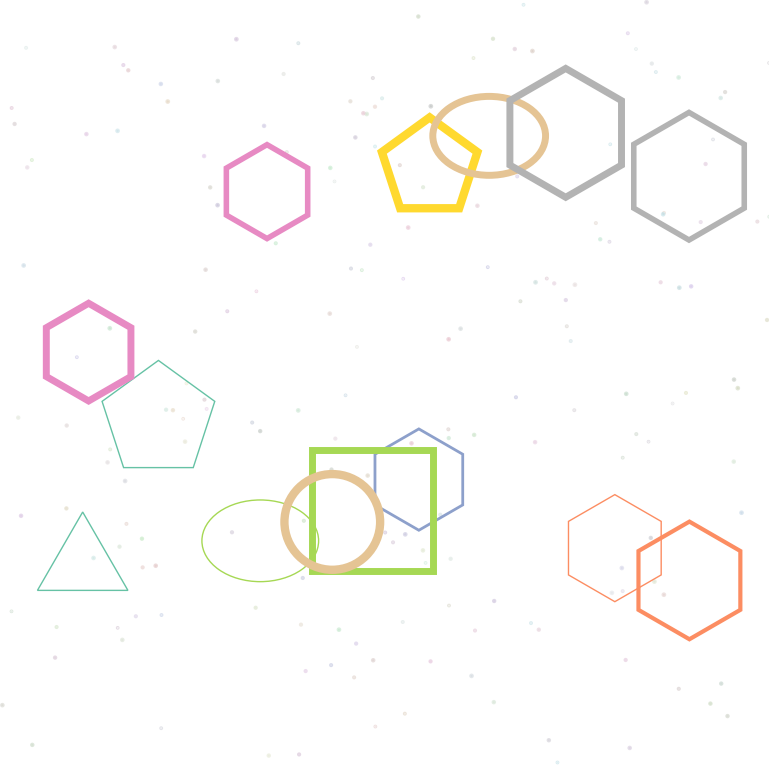[{"shape": "pentagon", "thickness": 0.5, "radius": 0.38, "center": [0.206, 0.455]}, {"shape": "triangle", "thickness": 0.5, "radius": 0.34, "center": [0.107, 0.267]}, {"shape": "hexagon", "thickness": 0.5, "radius": 0.35, "center": [0.798, 0.288]}, {"shape": "hexagon", "thickness": 1.5, "radius": 0.38, "center": [0.895, 0.246]}, {"shape": "hexagon", "thickness": 1, "radius": 0.33, "center": [0.544, 0.377]}, {"shape": "hexagon", "thickness": 2, "radius": 0.3, "center": [0.347, 0.751]}, {"shape": "hexagon", "thickness": 2.5, "radius": 0.32, "center": [0.115, 0.543]}, {"shape": "square", "thickness": 2.5, "radius": 0.39, "center": [0.484, 0.337]}, {"shape": "oval", "thickness": 0.5, "radius": 0.38, "center": [0.338, 0.298]}, {"shape": "pentagon", "thickness": 3, "radius": 0.33, "center": [0.558, 0.782]}, {"shape": "circle", "thickness": 3, "radius": 0.31, "center": [0.432, 0.322]}, {"shape": "oval", "thickness": 2.5, "radius": 0.37, "center": [0.635, 0.824]}, {"shape": "hexagon", "thickness": 2, "radius": 0.41, "center": [0.895, 0.771]}, {"shape": "hexagon", "thickness": 2.5, "radius": 0.42, "center": [0.735, 0.827]}]